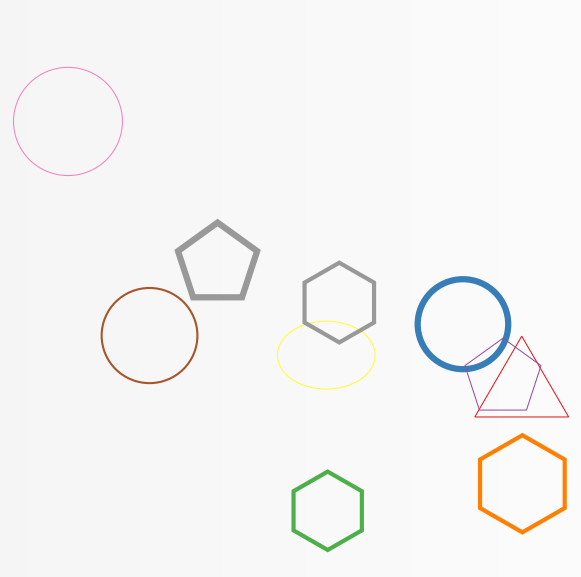[{"shape": "triangle", "thickness": 0.5, "radius": 0.47, "center": [0.898, 0.324]}, {"shape": "circle", "thickness": 3, "radius": 0.39, "center": [0.796, 0.438]}, {"shape": "hexagon", "thickness": 2, "radius": 0.34, "center": [0.564, 0.115]}, {"shape": "pentagon", "thickness": 0.5, "radius": 0.34, "center": [0.865, 0.345]}, {"shape": "hexagon", "thickness": 2, "radius": 0.42, "center": [0.899, 0.161]}, {"shape": "oval", "thickness": 0.5, "radius": 0.42, "center": [0.561, 0.384]}, {"shape": "circle", "thickness": 1, "radius": 0.41, "center": [0.257, 0.418]}, {"shape": "circle", "thickness": 0.5, "radius": 0.47, "center": [0.117, 0.789]}, {"shape": "hexagon", "thickness": 2, "radius": 0.35, "center": [0.584, 0.475]}, {"shape": "pentagon", "thickness": 3, "radius": 0.36, "center": [0.374, 0.542]}]